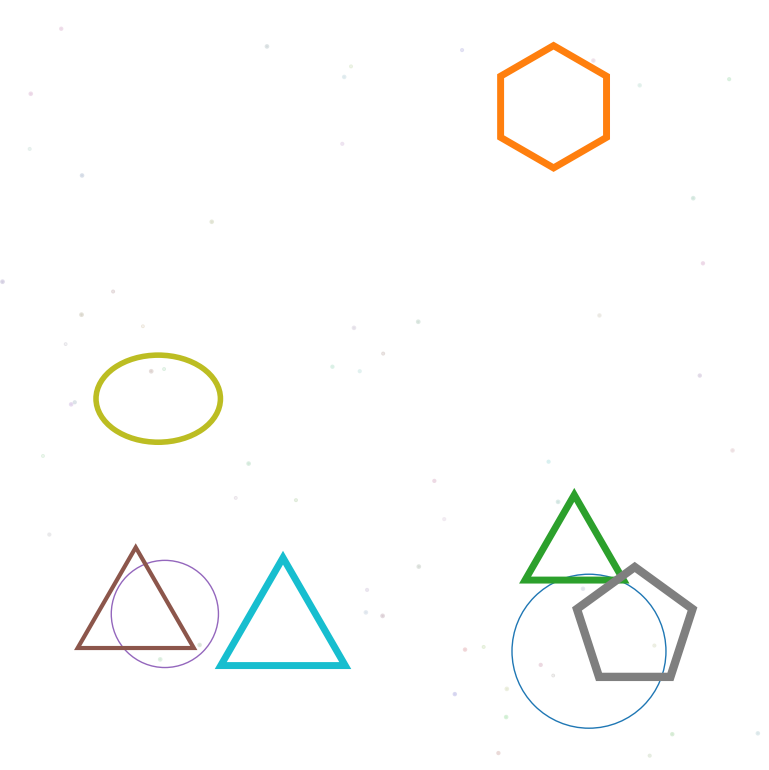[{"shape": "circle", "thickness": 0.5, "radius": 0.5, "center": [0.765, 0.154]}, {"shape": "hexagon", "thickness": 2.5, "radius": 0.4, "center": [0.719, 0.861]}, {"shape": "triangle", "thickness": 2.5, "radius": 0.37, "center": [0.746, 0.284]}, {"shape": "circle", "thickness": 0.5, "radius": 0.35, "center": [0.214, 0.203]}, {"shape": "triangle", "thickness": 1.5, "radius": 0.44, "center": [0.176, 0.202]}, {"shape": "pentagon", "thickness": 3, "radius": 0.39, "center": [0.824, 0.185]}, {"shape": "oval", "thickness": 2, "radius": 0.4, "center": [0.205, 0.482]}, {"shape": "triangle", "thickness": 2.5, "radius": 0.47, "center": [0.368, 0.182]}]